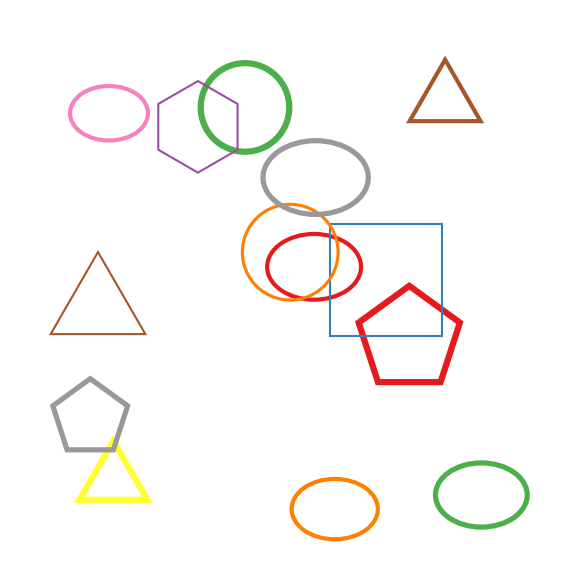[{"shape": "oval", "thickness": 2, "radius": 0.41, "center": [0.544, 0.537]}, {"shape": "pentagon", "thickness": 3, "radius": 0.46, "center": [0.709, 0.412]}, {"shape": "square", "thickness": 1, "radius": 0.49, "center": [0.668, 0.514]}, {"shape": "oval", "thickness": 2.5, "radius": 0.4, "center": [0.834, 0.142]}, {"shape": "circle", "thickness": 3, "radius": 0.38, "center": [0.424, 0.813]}, {"shape": "hexagon", "thickness": 1, "radius": 0.4, "center": [0.343, 0.779]}, {"shape": "circle", "thickness": 1.5, "radius": 0.41, "center": [0.503, 0.562]}, {"shape": "oval", "thickness": 2, "radius": 0.37, "center": [0.58, 0.118]}, {"shape": "triangle", "thickness": 3, "radius": 0.34, "center": [0.196, 0.168]}, {"shape": "triangle", "thickness": 1, "radius": 0.47, "center": [0.17, 0.468]}, {"shape": "triangle", "thickness": 2, "radius": 0.35, "center": [0.771, 0.825]}, {"shape": "oval", "thickness": 2, "radius": 0.34, "center": [0.189, 0.803]}, {"shape": "pentagon", "thickness": 2.5, "radius": 0.34, "center": [0.156, 0.275]}, {"shape": "oval", "thickness": 2.5, "radius": 0.46, "center": [0.547, 0.692]}]